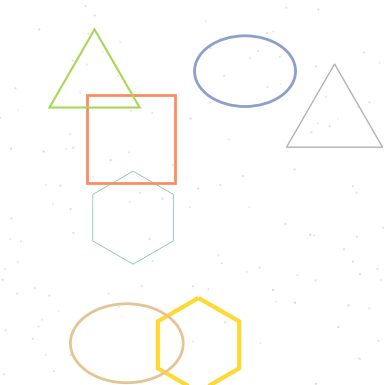[{"shape": "hexagon", "thickness": 0.5, "radius": 0.6, "center": [0.346, 0.435]}, {"shape": "square", "thickness": 2, "radius": 0.57, "center": [0.34, 0.639]}, {"shape": "oval", "thickness": 2, "radius": 0.66, "center": [0.636, 0.815]}, {"shape": "triangle", "thickness": 1.5, "radius": 0.68, "center": [0.246, 0.788]}, {"shape": "hexagon", "thickness": 3, "radius": 0.61, "center": [0.516, 0.104]}, {"shape": "oval", "thickness": 2, "radius": 0.73, "center": [0.329, 0.108]}, {"shape": "triangle", "thickness": 1, "radius": 0.72, "center": [0.869, 0.69]}]